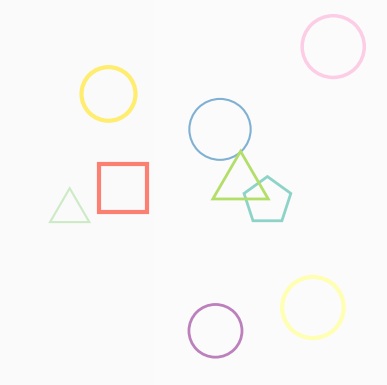[{"shape": "pentagon", "thickness": 2, "radius": 0.32, "center": [0.69, 0.478]}, {"shape": "circle", "thickness": 3, "radius": 0.4, "center": [0.808, 0.201]}, {"shape": "square", "thickness": 3, "radius": 0.31, "center": [0.317, 0.511]}, {"shape": "circle", "thickness": 1.5, "radius": 0.4, "center": [0.568, 0.664]}, {"shape": "triangle", "thickness": 2, "radius": 0.41, "center": [0.621, 0.524]}, {"shape": "circle", "thickness": 2.5, "radius": 0.4, "center": [0.86, 0.879]}, {"shape": "circle", "thickness": 2, "radius": 0.34, "center": [0.556, 0.141]}, {"shape": "triangle", "thickness": 1.5, "radius": 0.29, "center": [0.18, 0.452]}, {"shape": "circle", "thickness": 3, "radius": 0.35, "center": [0.28, 0.756]}]